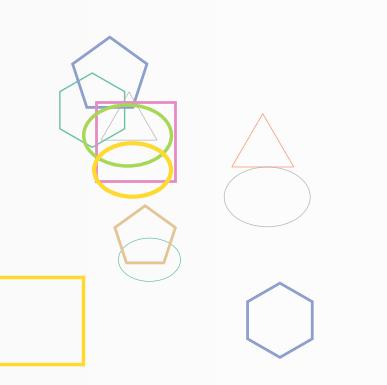[{"shape": "oval", "thickness": 0.5, "radius": 0.4, "center": [0.386, 0.325]}, {"shape": "hexagon", "thickness": 1, "radius": 0.48, "center": [0.238, 0.714]}, {"shape": "triangle", "thickness": 0.5, "radius": 0.46, "center": [0.678, 0.612]}, {"shape": "pentagon", "thickness": 2, "radius": 0.5, "center": [0.283, 0.803]}, {"shape": "hexagon", "thickness": 2, "radius": 0.48, "center": [0.722, 0.168]}, {"shape": "square", "thickness": 2, "radius": 0.51, "center": [0.35, 0.633]}, {"shape": "oval", "thickness": 2.5, "radius": 0.57, "center": [0.329, 0.648]}, {"shape": "oval", "thickness": 3, "radius": 0.5, "center": [0.342, 0.559]}, {"shape": "square", "thickness": 2.5, "radius": 0.56, "center": [0.102, 0.168]}, {"shape": "pentagon", "thickness": 2, "radius": 0.41, "center": [0.375, 0.384]}, {"shape": "triangle", "thickness": 0.5, "radius": 0.42, "center": [0.333, 0.678]}, {"shape": "oval", "thickness": 0.5, "radius": 0.55, "center": [0.69, 0.489]}]